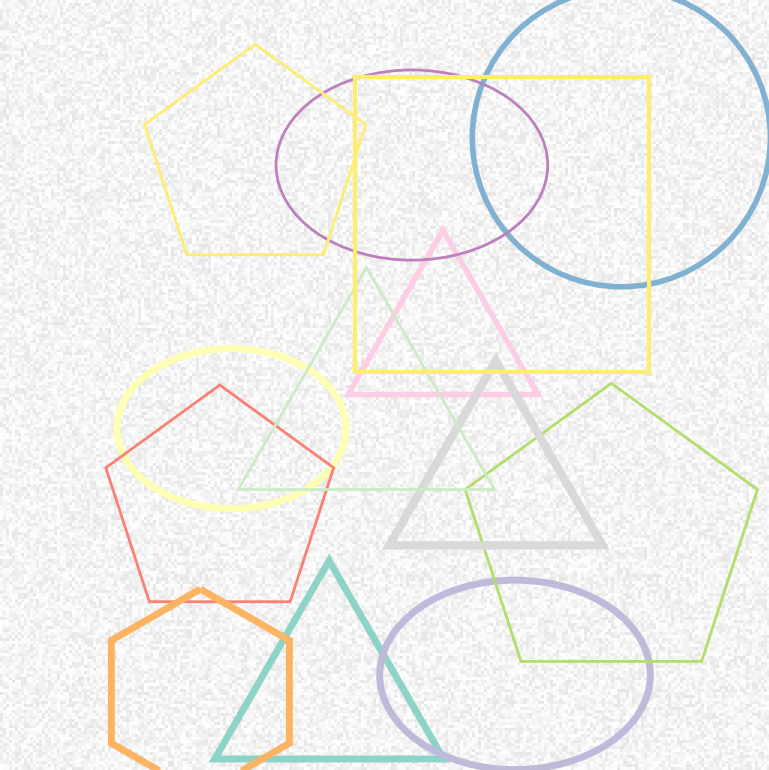[{"shape": "triangle", "thickness": 2.5, "radius": 0.86, "center": [0.427, 0.1]}, {"shape": "oval", "thickness": 2.5, "radius": 0.74, "center": [0.3, 0.443]}, {"shape": "oval", "thickness": 2.5, "radius": 0.88, "center": [0.669, 0.124]}, {"shape": "pentagon", "thickness": 1, "radius": 0.78, "center": [0.285, 0.344]}, {"shape": "circle", "thickness": 2, "radius": 0.97, "center": [0.807, 0.821]}, {"shape": "hexagon", "thickness": 2.5, "radius": 0.67, "center": [0.26, 0.102]}, {"shape": "pentagon", "thickness": 1, "radius": 1.0, "center": [0.794, 0.303]}, {"shape": "triangle", "thickness": 2, "radius": 0.71, "center": [0.575, 0.559]}, {"shape": "triangle", "thickness": 3, "radius": 0.8, "center": [0.644, 0.372]}, {"shape": "oval", "thickness": 1, "radius": 0.88, "center": [0.535, 0.786]}, {"shape": "triangle", "thickness": 1, "radius": 0.96, "center": [0.476, 0.46]}, {"shape": "pentagon", "thickness": 1, "radius": 0.76, "center": [0.331, 0.791]}, {"shape": "square", "thickness": 1.5, "radius": 0.96, "center": [0.652, 0.709]}]